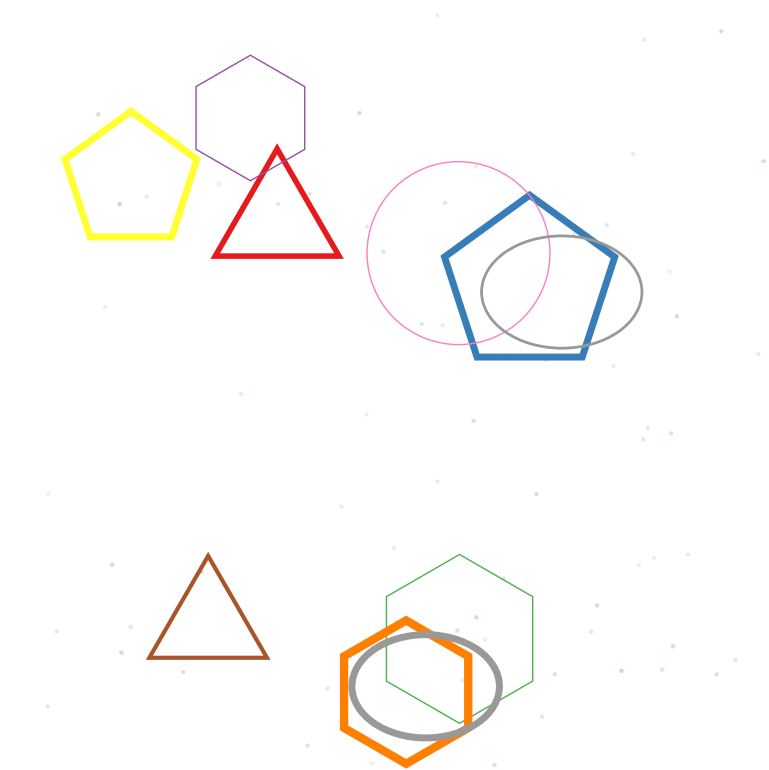[{"shape": "triangle", "thickness": 2, "radius": 0.46, "center": [0.36, 0.714]}, {"shape": "pentagon", "thickness": 2.5, "radius": 0.58, "center": [0.688, 0.63]}, {"shape": "hexagon", "thickness": 0.5, "radius": 0.55, "center": [0.597, 0.17]}, {"shape": "hexagon", "thickness": 0.5, "radius": 0.41, "center": [0.325, 0.847]}, {"shape": "hexagon", "thickness": 3, "radius": 0.47, "center": [0.527, 0.101]}, {"shape": "pentagon", "thickness": 2.5, "radius": 0.45, "center": [0.17, 0.765]}, {"shape": "triangle", "thickness": 1.5, "radius": 0.44, "center": [0.27, 0.19]}, {"shape": "circle", "thickness": 0.5, "radius": 0.59, "center": [0.595, 0.671]}, {"shape": "oval", "thickness": 2.5, "radius": 0.48, "center": [0.553, 0.109]}, {"shape": "oval", "thickness": 1, "radius": 0.52, "center": [0.73, 0.621]}]